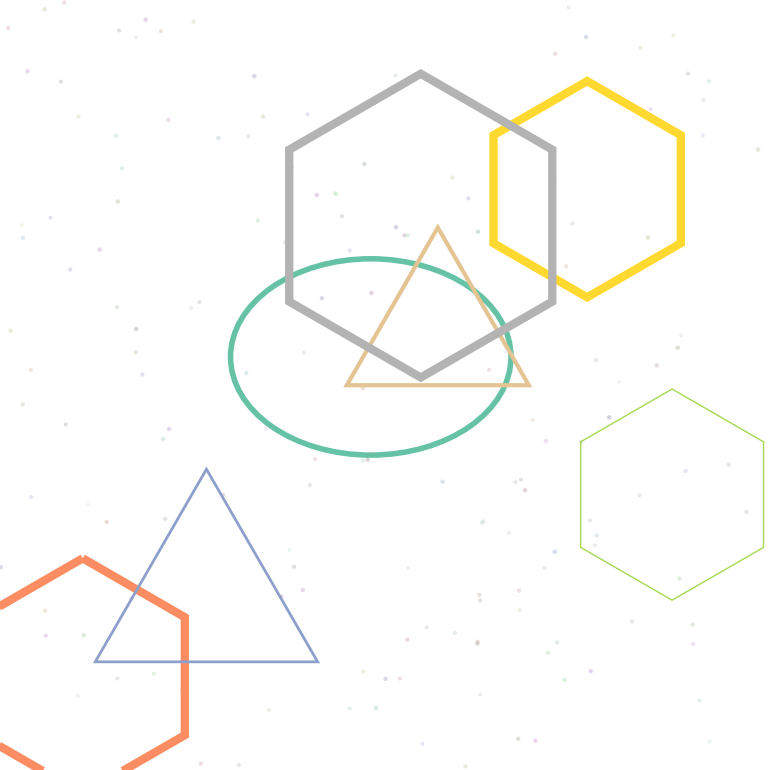[{"shape": "oval", "thickness": 2, "radius": 0.91, "center": [0.481, 0.536]}, {"shape": "hexagon", "thickness": 3, "radius": 0.77, "center": [0.107, 0.122]}, {"shape": "triangle", "thickness": 1, "radius": 0.83, "center": [0.268, 0.224]}, {"shape": "hexagon", "thickness": 0.5, "radius": 0.69, "center": [0.873, 0.358]}, {"shape": "hexagon", "thickness": 3, "radius": 0.7, "center": [0.763, 0.754]}, {"shape": "triangle", "thickness": 1.5, "radius": 0.68, "center": [0.569, 0.568]}, {"shape": "hexagon", "thickness": 3, "radius": 0.99, "center": [0.546, 0.707]}]